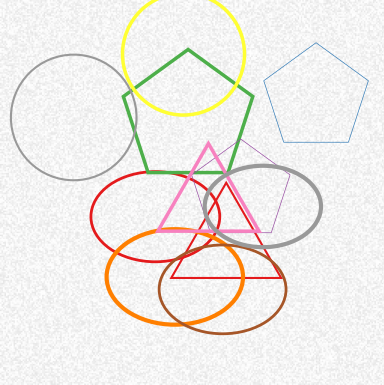[{"shape": "triangle", "thickness": 1.5, "radius": 0.82, "center": [0.588, 0.36]}, {"shape": "oval", "thickness": 2, "radius": 0.84, "center": [0.404, 0.437]}, {"shape": "pentagon", "thickness": 0.5, "radius": 0.71, "center": [0.821, 0.746]}, {"shape": "pentagon", "thickness": 2.5, "radius": 0.88, "center": [0.489, 0.695]}, {"shape": "pentagon", "thickness": 0.5, "radius": 0.67, "center": [0.626, 0.504]}, {"shape": "oval", "thickness": 3, "radius": 0.89, "center": [0.454, 0.281]}, {"shape": "circle", "thickness": 2.5, "radius": 0.79, "center": [0.477, 0.86]}, {"shape": "oval", "thickness": 2, "radius": 0.82, "center": [0.578, 0.248]}, {"shape": "triangle", "thickness": 2.5, "radius": 0.76, "center": [0.541, 0.475]}, {"shape": "oval", "thickness": 3, "radius": 0.76, "center": [0.683, 0.464]}, {"shape": "circle", "thickness": 1.5, "radius": 0.82, "center": [0.191, 0.695]}]